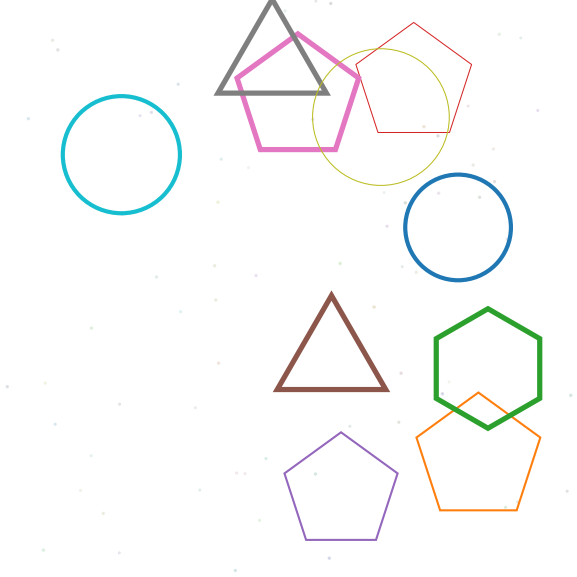[{"shape": "circle", "thickness": 2, "radius": 0.46, "center": [0.793, 0.605]}, {"shape": "pentagon", "thickness": 1, "radius": 0.56, "center": [0.828, 0.207]}, {"shape": "hexagon", "thickness": 2.5, "radius": 0.52, "center": [0.845, 0.361]}, {"shape": "pentagon", "thickness": 0.5, "radius": 0.53, "center": [0.716, 0.855]}, {"shape": "pentagon", "thickness": 1, "radius": 0.51, "center": [0.591, 0.148]}, {"shape": "triangle", "thickness": 2.5, "radius": 0.54, "center": [0.574, 0.379]}, {"shape": "pentagon", "thickness": 2.5, "radius": 0.55, "center": [0.516, 0.83]}, {"shape": "triangle", "thickness": 2.5, "radius": 0.54, "center": [0.471, 0.892]}, {"shape": "circle", "thickness": 0.5, "radius": 0.59, "center": [0.66, 0.796]}, {"shape": "circle", "thickness": 2, "radius": 0.51, "center": [0.21, 0.731]}]